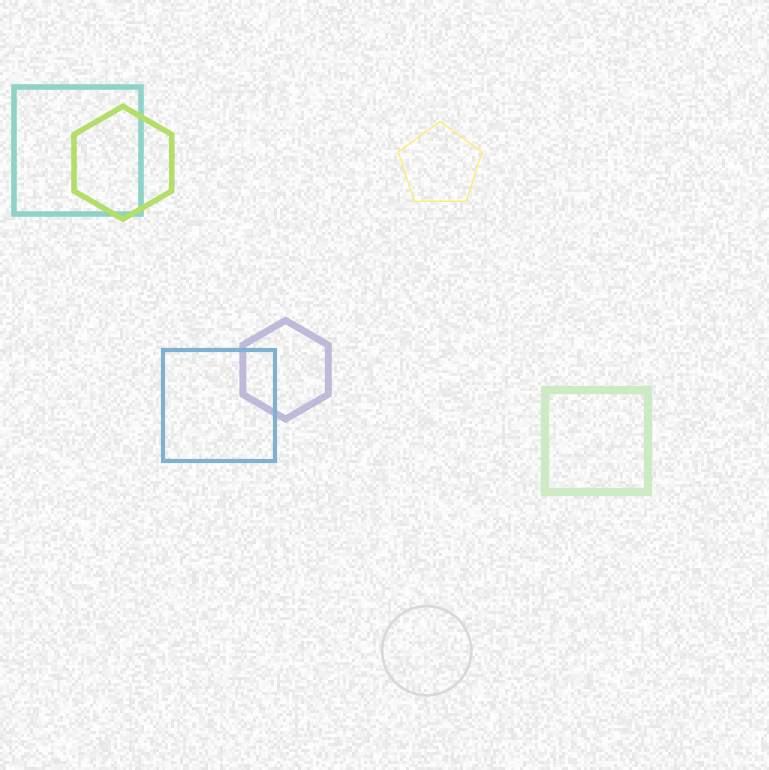[{"shape": "square", "thickness": 2, "radius": 0.41, "center": [0.101, 0.804]}, {"shape": "hexagon", "thickness": 2.5, "radius": 0.32, "center": [0.371, 0.52]}, {"shape": "square", "thickness": 1.5, "radius": 0.36, "center": [0.284, 0.473]}, {"shape": "hexagon", "thickness": 2, "radius": 0.37, "center": [0.16, 0.789]}, {"shape": "circle", "thickness": 1, "radius": 0.29, "center": [0.554, 0.155]}, {"shape": "square", "thickness": 3, "radius": 0.33, "center": [0.775, 0.427]}, {"shape": "pentagon", "thickness": 0.5, "radius": 0.29, "center": [0.572, 0.785]}]